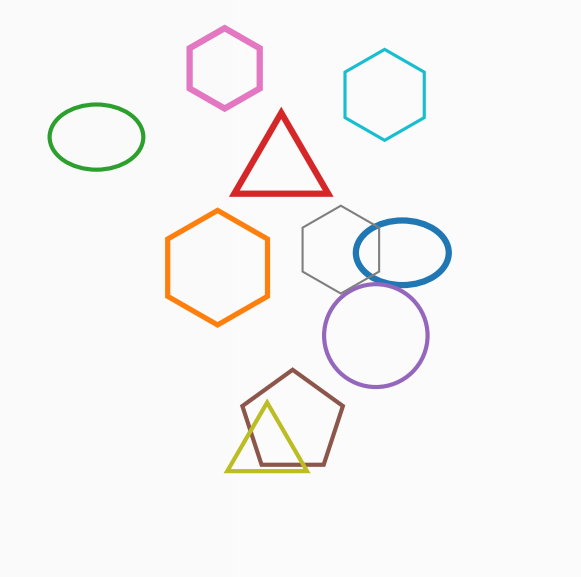[{"shape": "oval", "thickness": 3, "radius": 0.4, "center": [0.692, 0.561]}, {"shape": "hexagon", "thickness": 2.5, "radius": 0.5, "center": [0.374, 0.536]}, {"shape": "oval", "thickness": 2, "radius": 0.4, "center": [0.166, 0.762]}, {"shape": "triangle", "thickness": 3, "radius": 0.47, "center": [0.484, 0.71]}, {"shape": "circle", "thickness": 2, "radius": 0.45, "center": [0.647, 0.418]}, {"shape": "pentagon", "thickness": 2, "radius": 0.45, "center": [0.503, 0.268]}, {"shape": "hexagon", "thickness": 3, "radius": 0.35, "center": [0.387, 0.881]}, {"shape": "hexagon", "thickness": 1, "radius": 0.38, "center": [0.586, 0.567]}, {"shape": "triangle", "thickness": 2, "radius": 0.4, "center": [0.46, 0.223]}, {"shape": "hexagon", "thickness": 1.5, "radius": 0.39, "center": [0.662, 0.835]}]